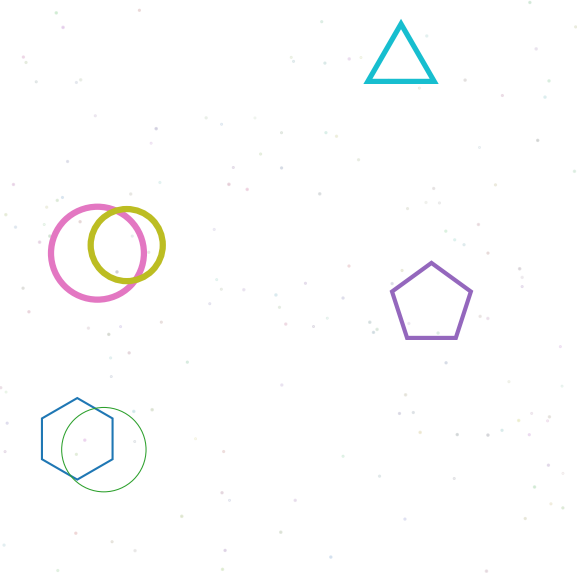[{"shape": "hexagon", "thickness": 1, "radius": 0.35, "center": [0.134, 0.239]}, {"shape": "circle", "thickness": 0.5, "radius": 0.37, "center": [0.18, 0.221]}, {"shape": "pentagon", "thickness": 2, "radius": 0.36, "center": [0.747, 0.472]}, {"shape": "circle", "thickness": 3, "radius": 0.4, "center": [0.169, 0.561]}, {"shape": "circle", "thickness": 3, "radius": 0.31, "center": [0.219, 0.575]}, {"shape": "triangle", "thickness": 2.5, "radius": 0.33, "center": [0.694, 0.891]}]